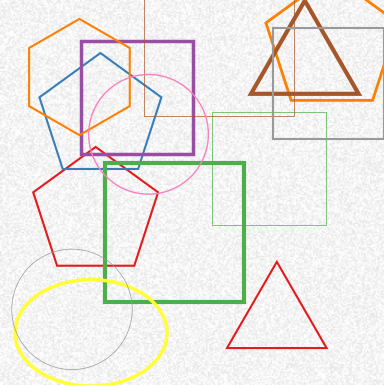[{"shape": "triangle", "thickness": 1.5, "radius": 0.75, "center": [0.719, 0.171]}, {"shape": "pentagon", "thickness": 1.5, "radius": 0.85, "center": [0.248, 0.448]}, {"shape": "pentagon", "thickness": 1.5, "radius": 0.83, "center": [0.261, 0.696]}, {"shape": "square", "thickness": 0.5, "radius": 0.74, "center": [0.699, 0.562]}, {"shape": "square", "thickness": 3, "radius": 0.9, "center": [0.454, 0.397]}, {"shape": "square", "thickness": 2.5, "radius": 0.73, "center": [0.357, 0.747]}, {"shape": "hexagon", "thickness": 1.5, "radius": 0.75, "center": [0.206, 0.8]}, {"shape": "pentagon", "thickness": 2, "radius": 0.9, "center": [0.862, 0.885]}, {"shape": "oval", "thickness": 2.5, "radius": 0.99, "center": [0.236, 0.135]}, {"shape": "square", "thickness": 0.5, "radius": 0.98, "center": [0.57, 0.893]}, {"shape": "triangle", "thickness": 3, "radius": 0.81, "center": [0.792, 0.837]}, {"shape": "circle", "thickness": 1, "radius": 0.78, "center": [0.386, 0.651]}, {"shape": "circle", "thickness": 0.5, "radius": 0.78, "center": [0.187, 0.196]}, {"shape": "square", "thickness": 1.5, "radius": 0.72, "center": [0.853, 0.783]}]